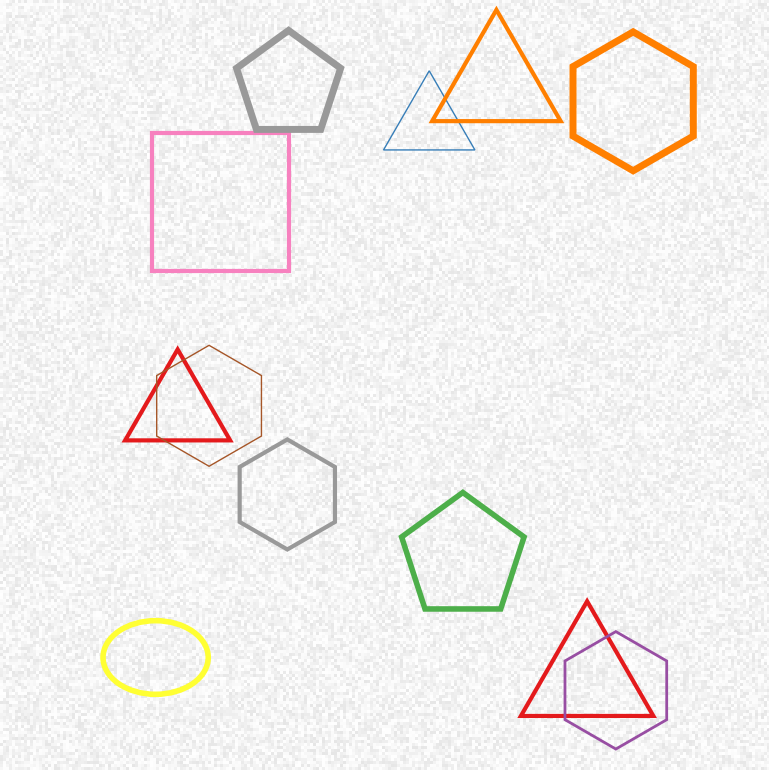[{"shape": "triangle", "thickness": 1.5, "radius": 0.39, "center": [0.231, 0.467]}, {"shape": "triangle", "thickness": 1.5, "radius": 0.5, "center": [0.762, 0.12]}, {"shape": "triangle", "thickness": 0.5, "radius": 0.34, "center": [0.557, 0.84]}, {"shape": "pentagon", "thickness": 2, "radius": 0.42, "center": [0.601, 0.277]}, {"shape": "hexagon", "thickness": 1, "radius": 0.38, "center": [0.8, 0.103]}, {"shape": "triangle", "thickness": 1.5, "radius": 0.48, "center": [0.645, 0.891]}, {"shape": "hexagon", "thickness": 2.5, "radius": 0.45, "center": [0.822, 0.868]}, {"shape": "oval", "thickness": 2, "radius": 0.34, "center": [0.202, 0.146]}, {"shape": "hexagon", "thickness": 0.5, "radius": 0.39, "center": [0.272, 0.473]}, {"shape": "square", "thickness": 1.5, "radius": 0.45, "center": [0.286, 0.737]}, {"shape": "hexagon", "thickness": 1.5, "radius": 0.36, "center": [0.373, 0.358]}, {"shape": "pentagon", "thickness": 2.5, "radius": 0.36, "center": [0.375, 0.889]}]